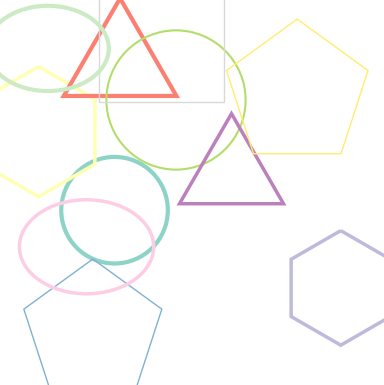[{"shape": "circle", "thickness": 3, "radius": 0.69, "center": [0.298, 0.454]}, {"shape": "hexagon", "thickness": 2.5, "radius": 0.84, "center": [0.1, 0.658]}, {"shape": "hexagon", "thickness": 2.5, "radius": 0.74, "center": [0.885, 0.252]}, {"shape": "triangle", "thickness": 3, "radius": 0.85, "center": [0.312, 0.835]}, {"shape": "pentagon", "thickness": 1, "radius": 0.94, "center": [0.241, 0.139]}, {"shape": "circle", "thickness": 1.5, "radius": 0.9, "center": [0.457, 0.74]}, {"shape": "oval", "thickness": 2.5, "radius": 0.87, "center": [0.225, 0.359]}, {"shape": "square", "thickness": 1, "radius": 0.82, "center": [0.42, 0.899]}, {"shape": "triangle", "thickness": 2.5, "radius": 0.78, "center": [0.601, 0.549]}, {"shape": "oval", "thickness": 3, "radius": 0.79, "center": [0.124, 0.874]}, {"shape": "pentagon", "thickness": 1, "radius": 0.97, "center": [0.772, 0.757]}]